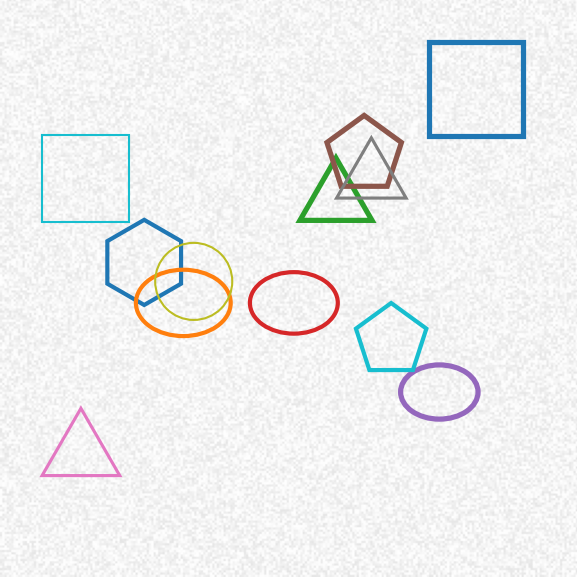[{"shape": "square", "thickness": 2.5, "radius": 0.41, "center": [0.824, 0.845]}, {"shape": "hexagon", "thickness": 2, "radius": 0.37, "center": [0.25, 0.545]}, {"shape": "oval", "thickness": 2, "radius": 0.41, "center": [0.317, 0.475]}, {"shape": "triangle", "thickness": 2.5, "radius": 0.36, "center": [0.582, 0.654]}, {"shape": "oval", "thickness": 2, "radius": 0.38, "center": [0.509, 0.475]}, {"shape": "oval", "thickness": 2.5, "radius": 0.34, "center": [0.761, 0.32]}, {"shape": "pentagon", "thickness": 2.5, "radius": 0.34, "center": [0.631, 0.731]}, {"shape": "triangle", "thickness": 1.5, "radius": 0.39, "center": [0.14, 0.214]}, {"shape": "triangle", "thickness": 1.5, "radius": 0.35, "center": [0.643, 0.691]}, {"shape": "circle", "thickness": 1, "radius": 0.33, "center": [0.335, 0.512]}, {"shape": "square", "thickness": 1, "radius": 0.37, "center": [0.148, 0.69]}, {"shape": "pentagon", "thickness": 2, "radius": 0.32, "center": [0.677, 0.41]}]